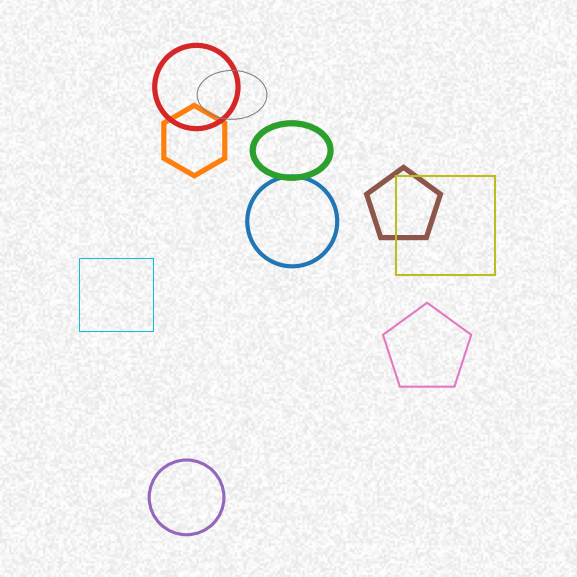[{"shape": "circle", "thickness": 2, "radius": 0.39, "center": [0.506, 0.616]}, {"shape": "hexagon", "thickness": 2.5, "radius": 0.3, "center": [0.336, 0.756]}, {"shape": "oval", "thickness": 3, "radius": 0.34, "center": [0.505, 0.738]}, {"shape": "circle", "thickness": 2.5, "radius": 0.36, "center": [0.34, 0.848]}, {"shape": "circle", "thickness": 1.5, "radius": 0.32, "center": [0.323, 0.138]}, {"shape": "pentagon", "thickness": 2.5, "radius": 0.34, "center": [0.699, 0.642]}, {"shape": "pentagon", "thickness": 1, "radius": 0.4, "center": [0.74, 0.395]}, {"shape": "oval", "thickness": 0.5, "radius": 0.3, "center": [0.402, 0.835]}, {"shape": "square", "thickness": 1, "radius": 0.43, "center": [0.772, 0.609]}, {"shape": "square", "thickness": 0.5, "radius": 0.32, "center": [0.201, 0.489]}]